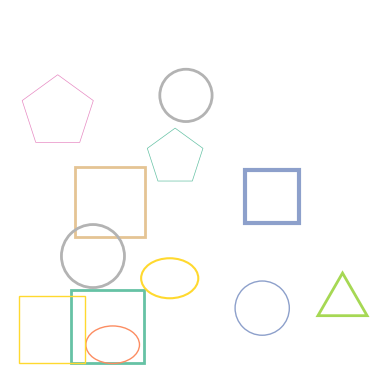[{"shape": "square", "thickness": 2, "radius": 0.47, "center": [0.279, 0.152]}, {"shape": "pentagon", "thickness": 0.5, "radius": 0.38, "center": [0.455, 0.591]}, {"shape": "oval", "thickness": 1, "radius": 0.35, "center": [0.293, 0.105]}, {"shape": "circle", "thickness": 1, "radius": 0.35, "center": [0.681, 0.2]}, {"shape": "square", "thickness": 3, "radius": 0.35, "center": [0.706, 0.49]}, {"shape": "pentagon", "thickness": 0.5, "radius": 0.49, "center": [0.15, 0.709]}, {"shape": "triangle", "thickness": 2, "radius": 0.37, "center": [0.89, 0.217]}, {"shape": "oval", "thickness": 1.5, "radius": 0.37, "center": [0.441, 0.277]}, {"shape": "square", "thickness": 1, "radius": 0.43, "center": [0.136, 0.144]}, {"shape": "square", "thickness": 2, "radius": 0.45, "center": [0.285, 0.474]}, {"shape": "circle", "thickness": 2, "radius": 0.34, "center": [0.483, 0.752]}, {"shape": "circle", "thickness": 2, "radius": 0.41, "center": [0.241, 0.335]}]